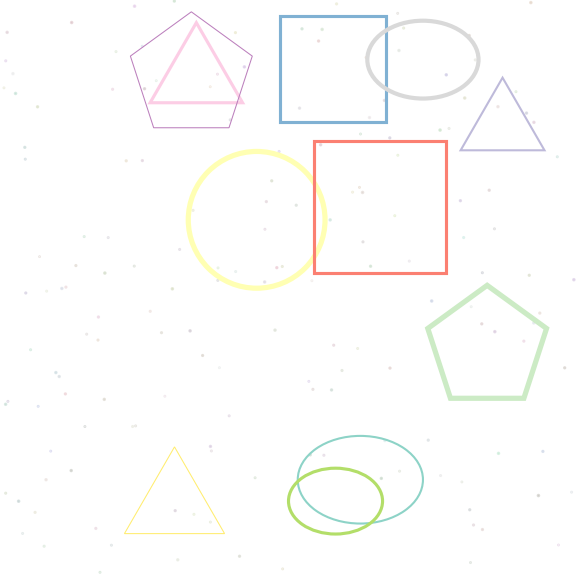[{"shape": "oval", "thickness": 1, "radius": 0.54, "center": [0.624, 0.168]}, {"shape": "circle", "thickness": 2.5, "radius": 0.59, "center": [0.444, 0.618]}, {"shape": "triangle", "thickness": 1, "radius": 0.42, "center": [0.87, 0.781]}, {"shape": "square", "thickness": 1.5, "radius": 0.57, "center": [0.658, 0.64]}, {"shape": "square", "thickness": 1.5, "radius": 0.46, "center": [0.577, 0.879]}, {"shape": "oval", "thickness": 1.5, "radius": 0.41, "center": [0.581, 0.131]}, {"shape": "triangle", "thickness": 1.5, "radius": 0.46, "center": [0.34, 0.867]}, {"shape": "oval", "thickness": 2, "radius": 0.48, "center": [0.732, 0.896]}, {"shape": "pentagon", "thickness": 0.5, "radius": 0.55, "center": [0.331, 0.868]}, {"shape": "pentagon", "thickness": 2.5, "radius": 0.54, "center": [0.844, 0.397]}, {"shape": "triangle", "thickness": 0.5, "radius": 0.5, "center": [0.302, 0.125]}]